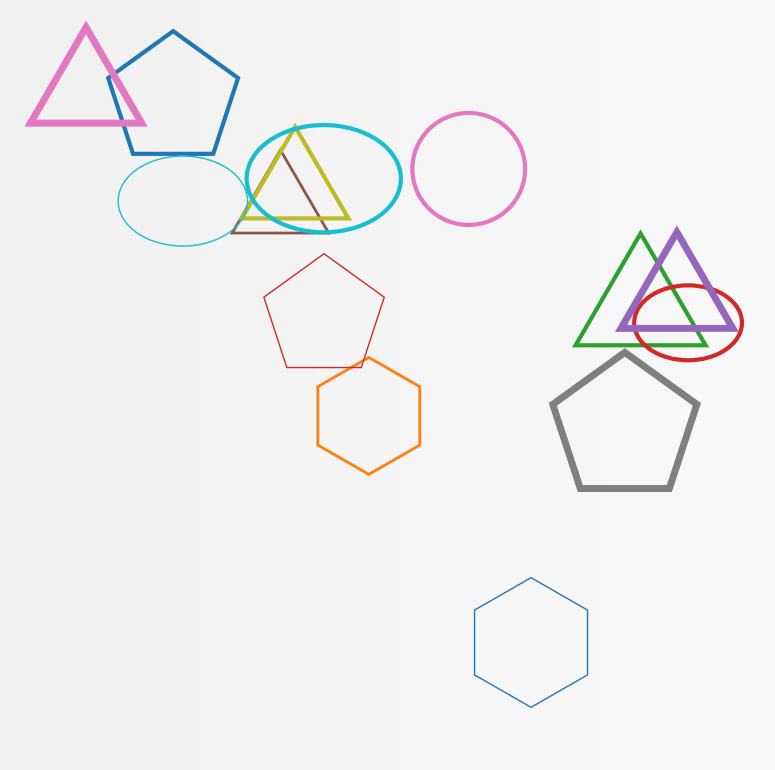[{"shape": "hexagon", "thickness": 0.5, "radius": 0.42, "center": [0.685, 0.166]}, {"shape": "pentagon", "thickness": 1.5, "radius": 0.44, "center": [0.223, 0.871]}, {"shape": "hexagon", "thickness": 1, "radius": 0.38, "center": [0.476, 0.46]}, {"shape": "triangle", "thickness": 1.5, "radius": 0.48, "center": [0.827, 0.6]}, {"shape": "oval", "thickness": 1.5, "radius": 0.35, "center": [0.888, 0.581]}, {"shape": "pentagon", "thickness": 0.5, "radius": 0.41, "center": [0.418, 0.589]}, {"shape": "triangle", "thickness": 2.5, "radius": 0.42, "center": [0.873, 0.615]}, {"shape": "triangle", "thickness": 1, "radius": 0.36, "center": [0.362, 0.733]}, {"shape": "triangle", "thickness": 2.5, "radius": 0.41, "center": [0.111, 0.882]}, {"shape": "circle", "thickness": 1.5, "radius": 0.36, "center": [0.605, 0.781]}, {"shape": "pentagon", "thickness": 2.5, "radius": 0.49, "center": [0.806, 0.445]}, {"shape": "triangle", "thickness": 1.5, "radius": 0.4, "center": [0.381, 0.756]}, {"shape": "oval", "thickness": 0.5, "radius": 0.42, "center": [0.236, 0.739]}, {"shape": "oval", "thickness": 1.5, "radius": 0.5, "center": [0.418, 0.768]}]